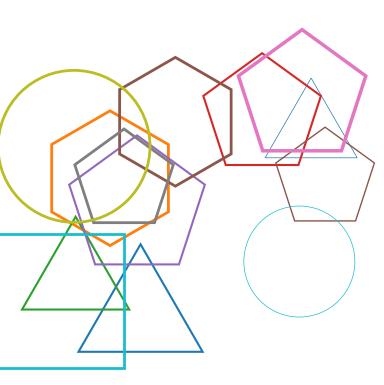[{"shape": "triangle", "thickness": 1.5, "radius": 0.93, "center": [0.365, 0.179]}, {"shape": "triangle", "thickness": 0.5, "radius": 0.69, "center": [0.808, 0.659]}, {"shape": "hexagon", "thickness": 2, "radius": 0.88, "center": [0.286, 0.537]}, {"shape": "triangle", "thickness": 1.5, "radius": 0.8, "center": [0.196, 0.276]}, {"shape": "pentagon", "thickness": 1.5, "radius": 0.8, "center": [0.681, 0.701]}, {"shape": "pentagon", "thickness": 1.5, "radius": 0.93, "center": [0.356, 0.463]}, {"shape": "hexagon", "thickness": 2, "radius": 0.84, "center": [0.456, 0.684]}, {"shape": "pentagon", "thickness": 1, "radius": 0.67, "center": [0.844, 0.535]}, {"shape": "pentagon", "thickness": 2.5, "radius": 0.87, "center": [0.785, 0.749]}, {"shape": "pentagon", "thickness": 2, "radius": 0.67, "center": [0.322, 0.53]}, {"shape": "circle", "thickness": 2, "radius": 0.99, "center": [0.192, 0.62]}, {"shape": "square", "thickness": 2, "radius": 0.87, "center": [0.148, 0.218]}, {"shape": "circle", "thickness": 0.5, "radius": 0.72, "center": [0.778, 0.321]}]